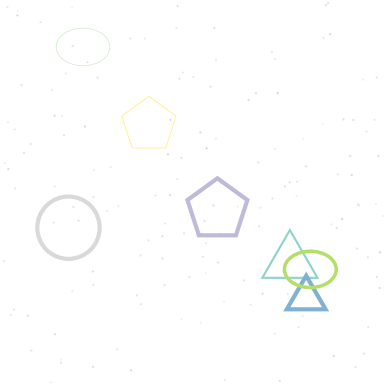[{"shape": "triangle", "thickness": 1.5, "radius": 0.41, "center": [0.753, 0.32]}, {"shape": "pentagon", "thickness": 3, "radius": 0.41, "center": [0.565, 0.455]}, {"shape": "triangle", "thickness": 3, "radius": 0.29, "center": [0.795, 0.226]}, {"shape": "oval", "thickness": 2.5, "radius": 0.34, "center": [0.806, 0.3]}, {"shape": "circle", "thickness": 3, "radius": 0.4, "center": [0.178, 0.409]}, {"shape": "oval", "thickness": 0.5, "radius": 0.35, "center": [0.216, 0.878]}, {"shape": "pentagon", "thickness": 0.5, "radius": 0.37, "center": [0.387, 0.676]}]